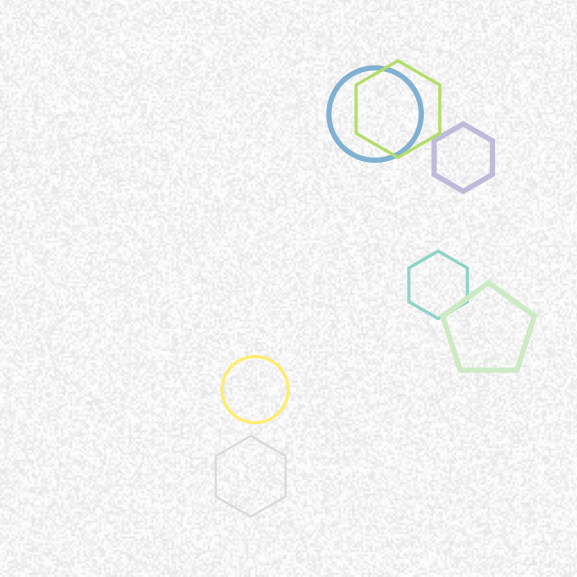[{"shape": "hexagon", "thickness": 1.5, "radius": 0.29, "center": [0.759, 0.506]}, {"shape": "hexagon", "thickness": 2.5, "radius": 0.29, "center": [0.802, 0.726]}, {"shape": "circle", "thickness": 2.5, "radius": 0.4, "center": [0.65, 0.802]}, {"shape": "hexagon", "thickness": 1.5, "radius": 0.42, "center": [0.689, 0.81]}, {"shape": "hexagon", "thickness": 1, "radius": 0.35, "center": [0.434, 0.174]}, {"shape": "pentagon", "thickness": 2.5, "radius": 0.42, "center": [0.846, 0.426]}, {"shape": "circle", "thickness": 1.5, "radius": 0.29, "center": [0.442, 0.324]}]